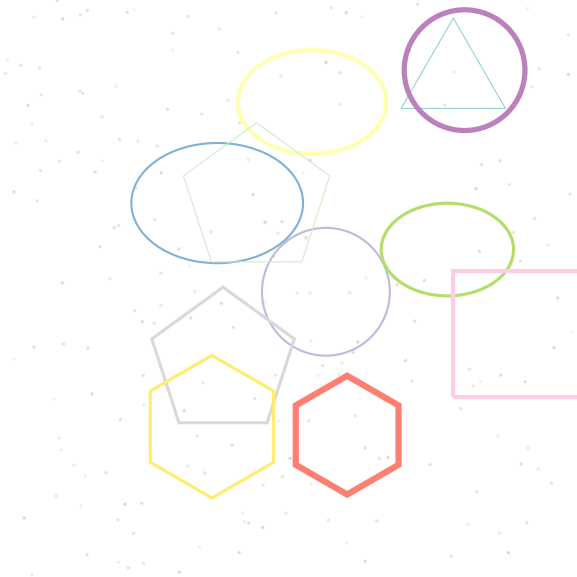[{"shape": "triangle", "thickness": 0.5, "radius": 0.52, "center": [0.785, 0.864]}, {"shape": "oval", "thickness": 2, "radius": 0.64, "center": [0.54, 0.822]}, {"shape": "circle", "thickness": 1, "radius": 0.55, "center": [0.564, 0.494]}, {"shape": "hexagon", "thickness": 3, "radius": 0.51, "center": [0.601, 0.246]}, {"shape": "oval", "thickness": 1, "radius": 0.74, "center": [0.376, 0.647]}, {"shape": "oval", "thickness": 1.5, "radius": 0.57, "center": [0.775, 0.567]}, {"shape": "square", "thickness": 2, "radius": 0.55, "center": [0.894, 0.421]}, {"shape": "pentagon", "thickness": 1.5, "radius": 0.65, "center": [0.386, 0.372]}, {"shape": "circle", "thickness": 2.5, "radius": 0.52, "center": [0.804, 0.878]}, {"shape": "pentagon", "thickness": 0.5, "radius": 0.67, "center": [0.444, 0.653]}, {"shape": "hexagon", "thickness": 1.5, "radius": 0.62, "center": [0.367, 0.26]}]